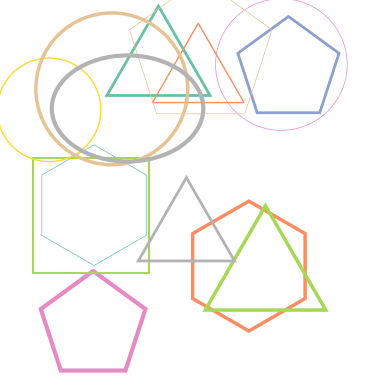[{"shape": "triangle", "thickness": 2, "radius": 0.77, "center": [0.412, 0.829]}, {"shape": "hexagon", "thickness": 0.5, "radius": 0.78, "center": [0.244, 0.467]}, {"shape": "hexagon", "thickness": 2.5, "radius": 0.84, "center": [0.646, 0.309]}, {"shape": "triangle", "thickness": 1, "radius": 0.69, "center": [0.515, 0.802]}, {"shape": "pentagon", "thickness": 2, "radius": 0.69, "center": [0.749, 0.819]}, {"shape": "pentagon", "thickness": 3, "radius": 0.71, "center": [0.242, 0.153]}, {"shape": "circle", "thickness": 0.5, "radius": 0.85, "center": [0.731, 0.832]}, {"shape": "square", "thickness": 1.5, "radius": 0.75, "center": [0.235, 0.44]}, {"shape": "triangle", "thickness": 2.5, "radius": 0.9, "center": [0.69, 0.285]}, {"shape": "circle", "thickness": 1, "radius": 0.67, "center": [0.127, 0.715]}, {"shape": "pentagon", "thickness": 0.5, "radius": 0.97, "center": [0.521, 0.862]}, {"shape": "circle", "thickness": 2.5, "radius": 0.99, "center": [0.29, 0.769]}, {"shape": "oval", "thickness": 3, "radius": 0.98, "center": [0.331, 0.718]}, {"shape": "triangle", "thickness": 2, "radius": 0.72, "center": [0.484, 0.394]}]